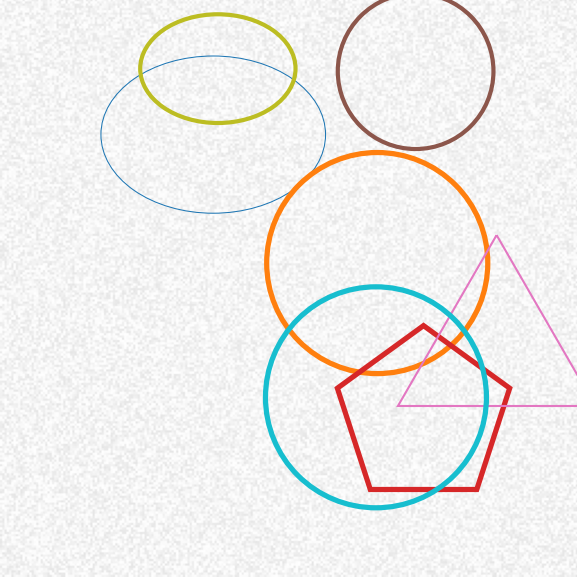[{"shape": "oval", "thickness": 0.5, "radius": 0.97, "center": [0.369, 0.766]}, {"shape": "circle", "thickness": 2.5, "radius": 0.96, "center": [0.653, 0.544]}, {"shape": "pentagon", "thickness": 2.5, "radius": 0.78, "center": [0.733, 0.278]}, {"shape": "circle", "thickness": 2, "radius": 0.67, "center": [0.72, 0.876]}, {"shape": "triangle", "thickness": 1, "radius": 0.99, "center": [0.86, 0.395]}, {"shape": "oval", "thickness": 2, "radius": 0.67, "center": [0.377, 0.88]}, {"shape": "circle", "thickness": 2.5, "radius": 0.96, "center": [0.651, 0.311]}]